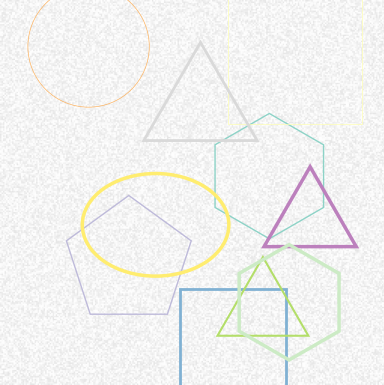[{"shape": "hexagon", "thickness": 1, "radius": 0.81, "center": [0.699, 0.543]}, {"shape": "square", "thickness": 0.5, "radius": 0.87, "center": [0.766, 0.852]}, {"shape": "pentagon", "thickness": 1, "radius": 0.85, "center": [0.335, 0.322]}, {"shape": "square", "thickness": 2, "radius": 0.69, "center": [0.606, 0.112]}, {"shape": "circle", "thickness": 0.5, "radius": 0.79, "center": [0.23, 0.879]}, {"shape": "triangle", "thickness": 1.5, "radius": 0.68, "center": [0.683, 0.196]}, {"shape": "triangle", "thickness": 2, "radius": 0.85, "center": [0.521, 0.72]}, {"shape": "triangle", "thickness": 2.5, "radius": 0.69, "center": [0.806, 0.429]}, {"shape": "hexagon", "thickness": 2.5, "radius": 0.75, "center": [0.751, 0.215]}, {"shape": "oval", "thickness": 2.5, "radius": 0.95, "center": [0.404, 0.416]}]